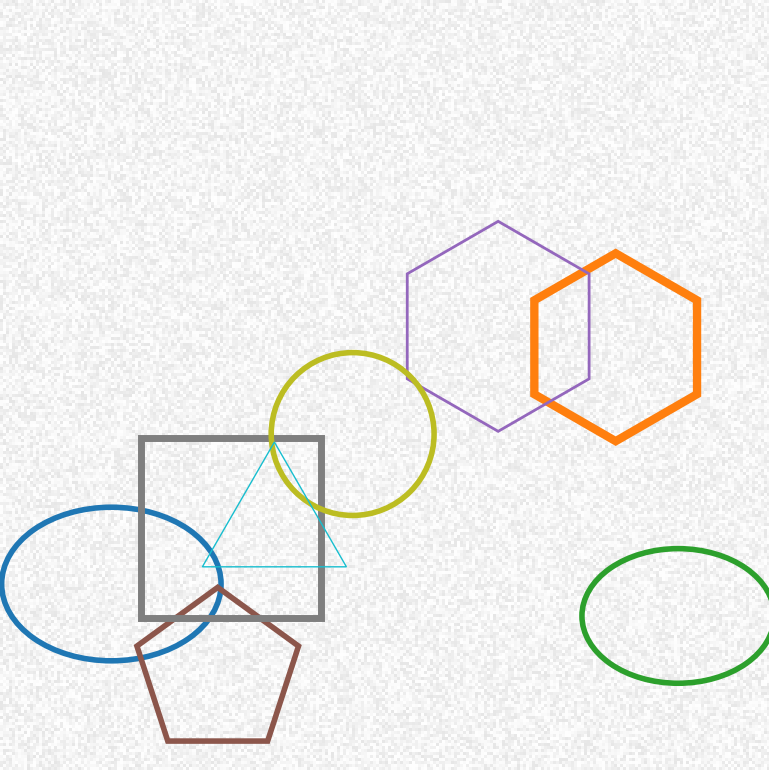[{"shape": "oval", "thickness": 2, "radius": 0.71, "center": [0.145, 0.242]}, {"shape": "hexagon", "thickness": 3, "radius": 0.61, "center": [0.8, 0.549]}, {"shape": "oval", "thickness": 2, "radius": 0.62, "center": [0.881, 0.2]}, {"shape": "hexagon", "thickness": 1, "radius": 0.68, "center": [0.647, 0.576]}, {"shape": "pentagon", "thickness": 2, "radius": 0.55, "center": [0.283, 0.127]}, {"shape": "square", "thickness": 2.5, "radius": 0.59, "center": [0.3, 0.314]}, {"shape": "circle", "thickness": 2, "radius": 0.53, "center": [0.458, 0.436]}, {"shape": "triangle", "thickness": 0.5, "radius": 0.54, "center": [0.356, 0.318]}]